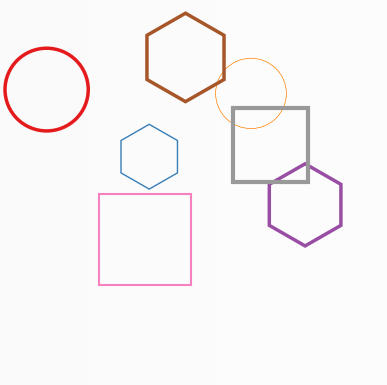[{"shape": "circle", "thickness": 2.5, "radius": 0.54, "center": [0.12, 0.767]}, {"shape": "hexagon", "thickness": 1, "radius": 0.42, "center": [0.385, 0.593]}, {"shape": "hexagon", "thickness": 2.5, "radius": 0.53, "center": [0.787, 0.468]}, {"shape": "circle", "thickness": 0.5, "radius": 0.46, "center": [0.648, 0.757]}, {"shape": "hexagon", "thickness": 2.5, "radius": 0.57, "center": [0.479, 0.851]}, {"shape": "square", "thickness": 1.5, "radius": 0.59, "center": [0.374, 0.379]}, {"shape": "square", "thickness": 3, "radius": 0.48, "center": [0.699, 0.623]}]